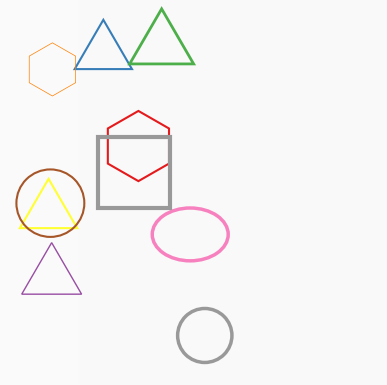[{"shape": "hexagon", "thickness": 1.5, "radius": 0.46, "center": [0.357, 0.621]}, {"shape": "triangle", "thickness": 1.5, "radius": 0.43, "center": [0.267, 0.863]}, {"shape": "triangle", "thickness": 2, "radius": 0.48, "center": [0.417, 0.882]}, {"shape": "triangle", "thickness": 1, "radius": 0.45, "center": [0.133, 0.281]}, {"shape": "hexagon", "thickness": 0.5, "radius": 0.35, "center": [0.135, 0.82]}, {"shape": "triangle", "thickness": 1.5, "radius": 0.43, "center": [0.125, 0.45]}, {"shape": "circle", "thickness": 1.5, "radius": 0.44, "center": [0.13, 0.472]}, {"shape": "oval", "thickness": 2.5, "radius": 0.49, "center": [0.491, 0.391]}, {"shape": "circle", "thickness": 2.5, "radius": 0.35, "center": [0.528, 0.129]}, {"shape": "square", "thickness": 3, "radius": 0.46, "center": [0.346, 0.553]}]